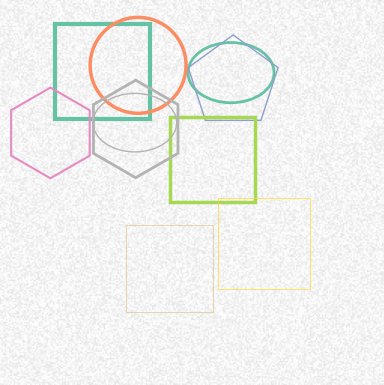[{"shape": "oval", "thickness": 2, "radius": 0.56, "center": [0.6, 0.811]}, {"shape": "square", "thickness": 3, "radius": 0.62, "center": [0.267, 0.815]}, {"shape": "circle", "thickness": 2.5, "radius": 0.62, "center": [0.359, 0.83]}, {"shape": "pentagon", "thickness": 1, "radius": 0.61, "center": [0.606, 0.787]}, {"shape": "hexagon", "thickness": 1.5, "radius": 0.59, "center": [0.131, 0.655]}, {"shape": "square", "thickness": 2.5, "radius": 0.56, "center": [0.552, 0.586]}, {"shape": "square", "thickness": 0.5, "radius": 0.59, "center": [0.685, 0.368]}, {"shape": "square", "thickness": 0.5, "radius": 0.56, "center": [0.44, 0.302]}, {"shape": "hexagon", "thickness": 2, "radius": 0.63, "center": [0.352, 0.665]}, {"shape": "oval", "thickness": 1, "radius": 0.54, "center": [0.35, 0.681]}]